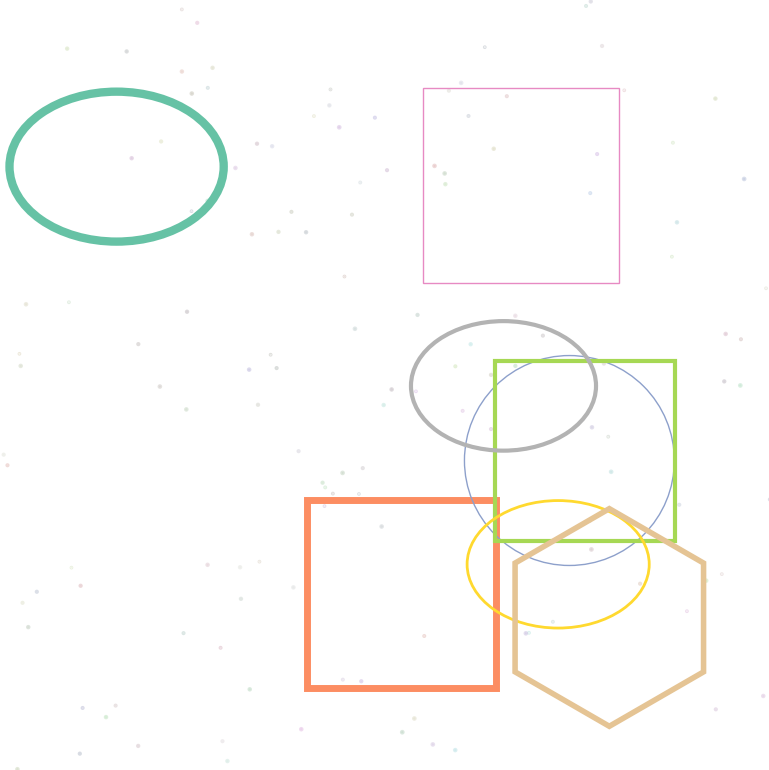[{"shape": "oval", "thickness": 3, "radius": 0.7, "center": [0.151, 0.784]}, {"shape": "square", "thickness": 2.5, "radius": 0.61, "center": [0.522, 0.228]}, {"shape": "circle", "thickness": 0.5, "radius": 0.68, "center": [0.739, 0.402]}, {"shape": "square", "thickness": 0.5, "radius": 0.64, "center": [0.677, 0.759]}, {"shape": "square", "thickness": 1.5, "radius": 0.58, "center": [0.76, 0.414]}, {"shape": "oval", "thickness": 1, "radius": 0.59, "center": [0.725, 0.267]}, {"shape": "hexagon", "thickness": 2, "radius": 0.71, "center": [0.791, 0.198]}, {"shape": "oval", "thickness": 1.5, "radius": 0.6, "center": [0.654, 0.499]}]